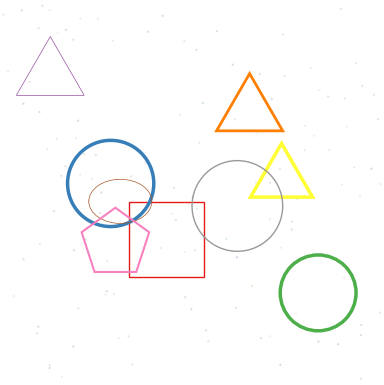[{"shape": "square", "thickness": 1, "radius": 0.49, "center": [0.433, 0.377]}, {"shape": "circle", "thickness": 2.5, "radius": 0.56, "center": [0.287, 0.524]}, {"shape": "circle", "thickness": 2.5, "radius": 0.49, "center": [0.826, 0.239]}, {"shape": "triangle", "thickness": 0.5, "radius": 0.51, "center": [0.131, 0.803]}, {"shape": "triangle", "thickness": 2, "radius": 0.5, "center": [0.648, 0.71]}, {"shape": "triangle", "thickness": 2.5, "radius": 0.46, "center": [0.731, 0.534]}, {"shape": "oval", "thickness": 0.5, "radius": 0.41, "center": [0.313, 0.477]}, {"shape": "pentagon", "thickness": 1.5, "radius": 0.46, "center": [0.3, 0.368]}, {"shape": "circle", "thickness": 1, "radius": 0.59, "center": [0.617, 0.465]}]